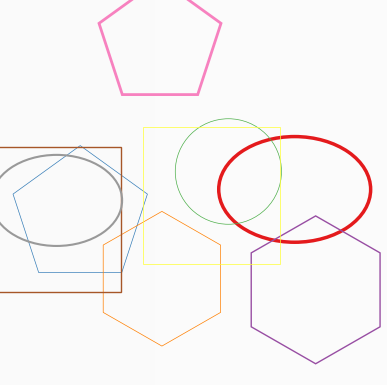[{"shape": "oval", "thickness": 2.5, "radius": 0.98, "center": [0.76, 0.508]}, {"shape": "pentagon", "thickness": 0.5, "radius": 0.91, "center": [0.207, 0.44]}, {"shape": "circle", "thickness": 0.5, "radius": 0.69, "center": [0.589, 0.555]}, {"shape": "hexagon", "thickness": 1, "radius": 0.96, "center": [0.815, 0.247]}, {"shape": "hexagon", "thickness": 0.5, "radius": 0.87, "center": [0.418, 0.276]}, {"shape": "square", "thickness": 0.5, "radius": 0.88, "center": [0.545, 0.492]}, {"shape": "square", "thickness": 1, "radius": 0.94, "center": [0.124, 0.429]}, {"shape": "pentagon", "thickness": 2, "radius": 0.83, "center": [0.413, 0.888]}, {"shape": "oval", "thickness": 1.5, "radius": 0.84, "center": [0.146, 0.479]}]